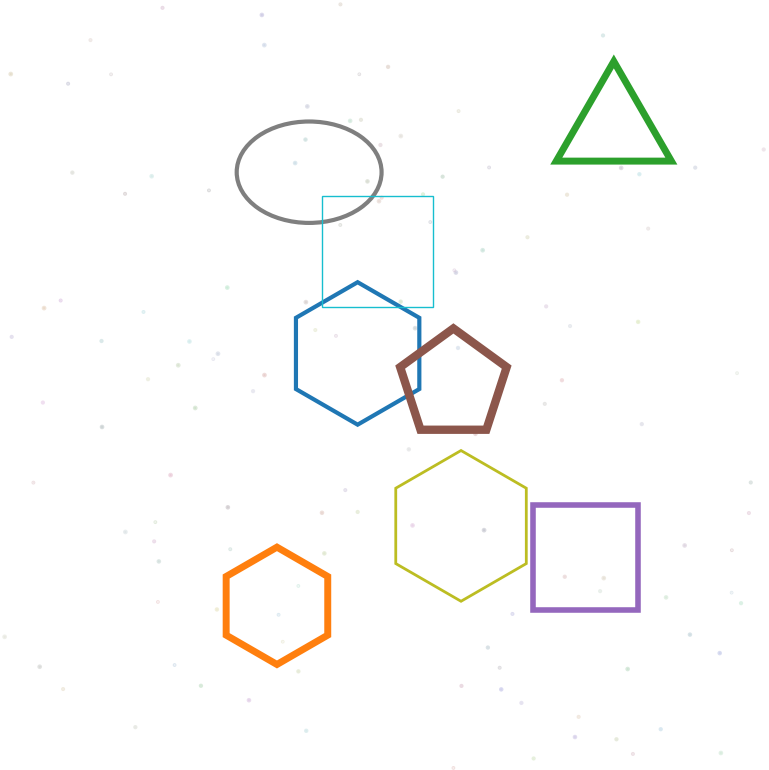[{"shape": "hexagon", "thickness": 1.5, "radius": 0.46, "center": [0.464, 0.541]}, {"shape": "hexagon", "thickness": 2.5, "radius": 0.38, "center": [0.36, 0.213]}, {"shape": "triangle", "thickness": 2.5, "radius": 0.43, "center": [0.797, 0.834]}, {"shape": "square", "thickness": 2, "radius": 0.34, "center": [0.761, 0.277]}, {"shape": "pentagon", "thickness": 3, "radius": 0.36, "center": [0.589, 0.501]}, {"shape": "oval", "thickness": 1.5, "radius": 0.47, "center": [0.401, 0.776]}, {"shape": "hexagon", "thickness": 1, "radius": 0.49, "center": [0.599, 0.317]}, {"shape": "square", "thickness": 0.5, "radius": 0.36, "center": [0.49, 0.673]}]